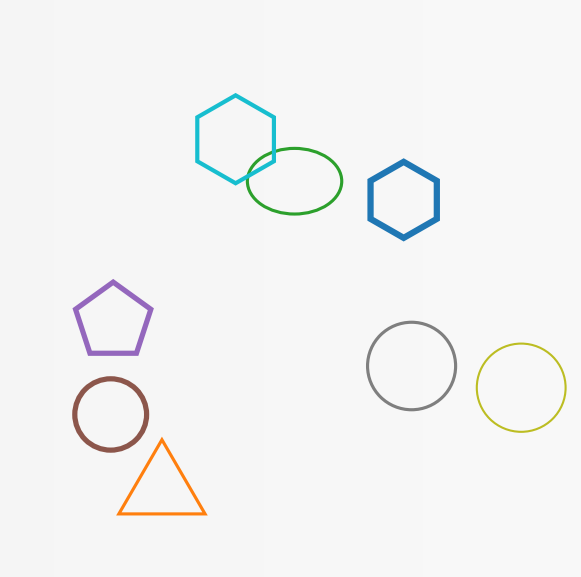[{"shape": "hexagon", "thickness": 3, "radius": 0.33, "center": [0.695, 0.653]}, {"shape": "triangle", "thickness": 1.5, "radius": 0.43, "center": [0.279, 0.152]}, {"shape": "oval", "thickness": 1.5, "radius": 0.41, "center": [0.507, 0.685]}, {"shape": "pentagon", "thickness": 2.5, "radius": 0.34, "center": [0.195, 0.443]}, {"shape": "circle", "thickness": 2.5, "radius": 0.31, "center": [0.19, 0.281]}, {"shape": "circle", "thickness": 1.5, "radius": 0.38, "center": [0.708, 0.365]}, {"shape": "circle", "thickness": 1, "radius": 0.38, "center": [0.897, 0.328]}, {"shape": "hexagon", "thickness": 2, "radius": 0.38, "center": [0.405, 0.758]}]